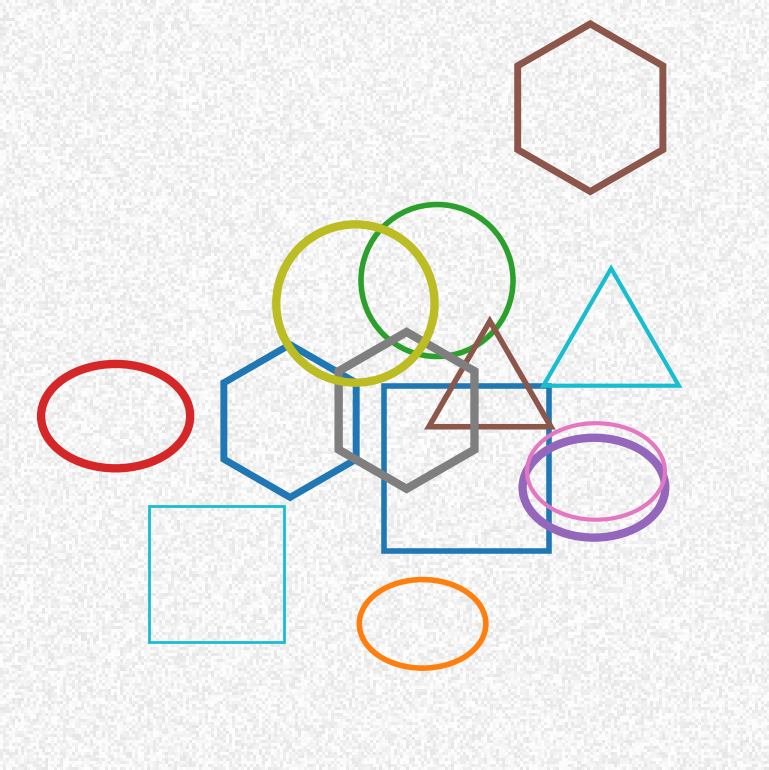[{"shape": "hexagon", "thickness": 2.5, "radius": 0.5, "center": [0.377, 0.453]}, {"shape": "square", "thickness": 2, "radius": 0.54, "center": [0.606, 0.391]}, {"shape": "oval", "thickness": 2, "radius": 0.41, "center": [0.549, 0.19]}, {"shape": "circle", "thickness": 2, "radius": 0.49, "center": [0.568, 0.636]}, {"shape": "oval", "thickness": 3, "radius": 0.48, "center": [0.15, 0.46]}, {"shape": "oval", "thickness": 3, "radius": 0.46, "center": [0.771, 0.367]}, {"shape": "hexagon", "thickness": 2.5, "radius": 0.54, "center": [0.767, 0.86]}, {"shape": "triangle", "thickness": 2, "radius": 0.46, "center": [0.636, 0.492]}, {"shape": "oval", "thickness": 1.5, "radius": 0.45, "center": [0.774, 0.388]}, {"shape": "hexagon", "thickness": 3, "radius": 0.51, "center": [0.528, 0.467]}, {"shape": "circle", "thickness": 3, "radius": 0.51, "center": [0.462, 0.606]}, {"shape": "square", "thickness": 1, "radius": 0.44, "center": [0.281, 0.254]}, {"shape": "triangle", "thickness": 1.5, "radius": 0.51, "center": [0.794, 0.55]}]